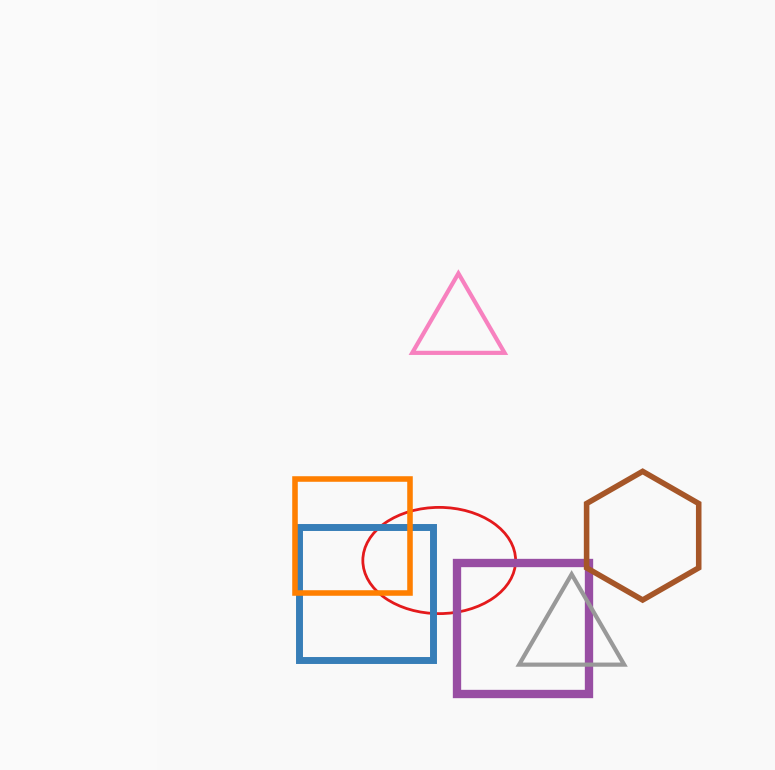[{"shape": "oval", "thickness": 1, "radius": 0.49, "center": [0.567, 0.272]}, {"shape": "square", "thickness": 2.5, "radius": 0.43, "center": [0.472, 0.229]}, {"shape": "square", "thickness": 3, "radius": 0.42, "center": [0.675, 0.184]}, {"shape": "square", "thickness": 2, "radius": 0.37, "center": [0.455, 0.304]}, {"shape": "hexagon", "thickness": 2, "radius": 0.42, "center": [0.829, 0.304]}, {"shape": "triangle", "thickness": 1.5, "radius": 0.34, "center": [0.591, 0.576]}, {"shape": "triangle", "thickness": 1.5, "radius": 0.39, "center": [0.738, 0.176]}]